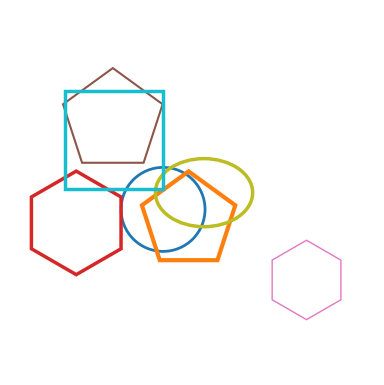[{"shape": "circle", "thickness": 2, "radius": 0.55, "center": [0.423, 0.456]}, {"shape": "pentagon", "thickness": 3, "radius": 0.64, "center": [0.49, 0.427]}, {"shape": "hexagon", "thickness": 2.5, "radius": 0.67, "center": [0.198, 0.421]}, {"shape": "pentagon", "thickness": 1.5, "radius": 0.68, "center": [0.293, 0.687]}, {"shape": "hexagon", "thickness": 1, "radius": 0.52, "center": [0.796, 0.273]}, {"shape": "oval", "thickness": 2.5, "radius": 0.63, "center": [0.53, 0.5]}, {"shape": "square", "thickness": 2.5, "radius": 0.64, "center": [0.296, 0.637]}]